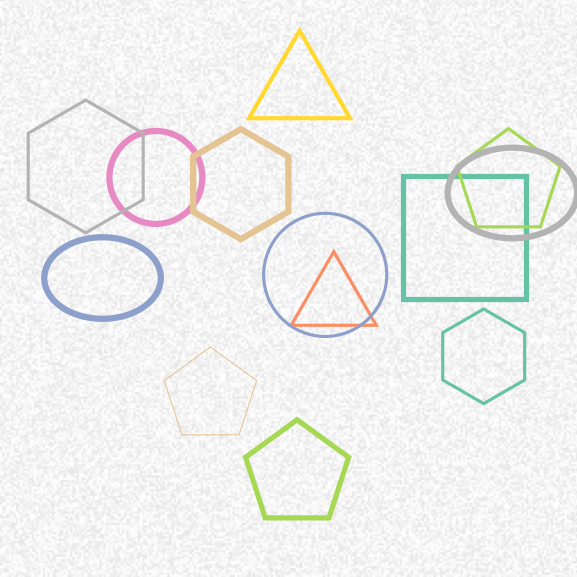[{"shape": "square", "thickness": 2.5, "radius": 0.53, "center": [0.804, 0.588]}, {"shape": "hexagon", "thickness": 1.5, "radius": 0.41, "center": [0.838, 0.382]}, {"shape": "triangle", "thickness": 1.5, "radius": 0.43, "center": [0.578, 0.478]}, {"shape": "oval", "thickness": 3, "radius": 0.5, "center": [0.178, 0.518]}, {"shape": "circle", "thickness": 1.5, "radius": 0.53, "center": [0.563, 0.523]}, {"shape": "circle", "thickness": 3, "radius": 0.4, "center": [0.27, 0.692]}, {"shape": "pentagon", "thickness": 1.5, "radius": 0.47, "center": [0.881, 0.682]}, {"shape": "pentagon", "thickness": 2.5, "radius": 0.47, "center": [0.514, 0.178]}, {"shape": "triangle", "thickness": 2, "radius": 0.51, "center": [0.519, 0.845]}, {"shape": "pentagon", "thickness": 0.5, "radius": 0.42, "center": [0.364, 0.314]}, {"shape": "hexagon", "thickness": 3, "radius": 0.48, "center": [0.417, 0.68]}, {"shape": "hexagon", "thickness": 1.5, "radius": 0.57, "center": [0.148, 0.711]}, {"shape": "oval", "thickness": 3, "radius": 0.56, "center": [0.887, 0.665]}]